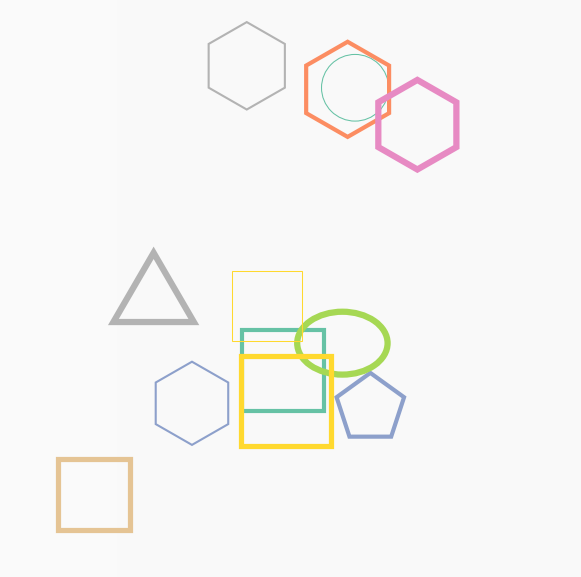[{"shape": "square", "thickness": 2, "radius": 0.35, "center": [0.487, 0.358]}, {"shape": "circle", "thickness": 0.5, "radius": 0.29, "center": [0.611, 0.847]}, {"shape": "hexagon", "thickness": 2, "radius": 0.41, "center": [0.598, 0.844]}, {"shape": "pentagon", "thickness": 2, "radius": 0.31, "center": [0.637, 0.292]}, {"shape": "hexagon", "thickness": 1, "radius": 0.36, "center": [0.33, 0.301]}, {"shape": "hexagon", "thickness": 3, "radius": 0.39, "center": [0.718, 0.783]}, {"shape": "oval", "thickness": 3, "radius": 0.39, "center": [0.589, 0.405]}, {"shape": "square", "thickness": 0.5, "radius": 0.3, "center": [0.459, 0.47]}, {"shape": "square", "thickness": 2.5, "radius": 0.39, "center": [0.492, 0.305]}, {"shape": "square", "thickness": 2.5, "radius": 0.31, "center": [0.162, 0.142]}, {"shape": "hexagon", "thickness": 1, "radius": 0.38, "center": [0.425, 0.885]}, {"shape": "triangle", "thickness": 3, "radius": 0.4, "center": [0.264, 0.481]}]